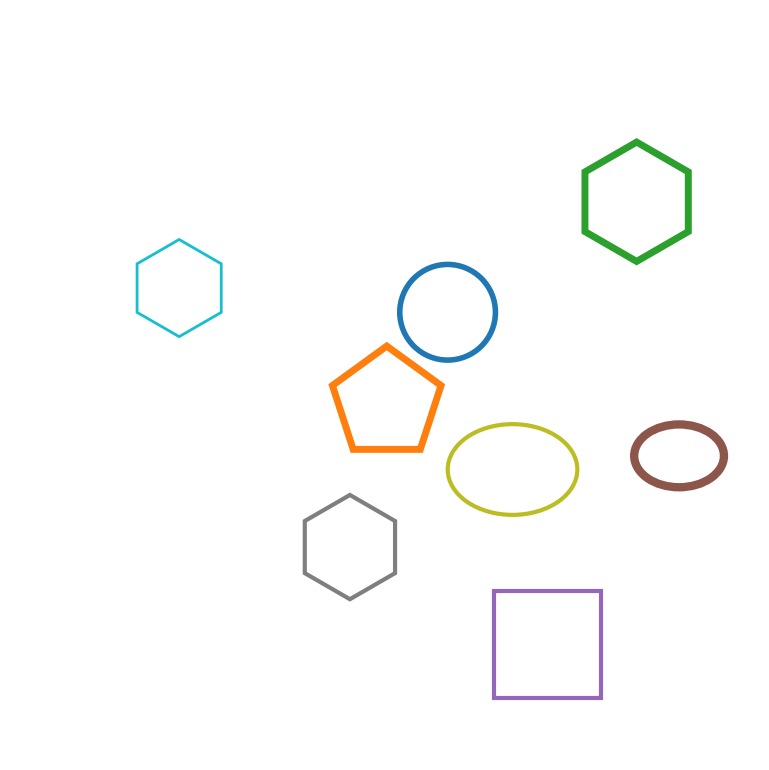[{"shape": "circle", "thickness": 2, "radius": 0.31, "center": [0.581, 0.594]}, {"shape": "pentagon", "thickness": 2.5, "radius": 0.37, "center": [0.502, 0.476]}, {"shape": "hexagon", "thickness": 2.5, "radius": 0.39, "center": [0.827, 0.738]}, {"shape": "square", "thickness": 1.5, "radius": 0.35, "center": [0.711, 0.163]}, {"shape": "oval", "thickness": 3, "radius": 0.29, "center": [0.882, 0.408]}, {"shape": "hexagon", "thickness": 1.5, "radius": 0.34, "center": [0.454, 0.29]}, {"shape": "oval", "thickness": 1.5, "radius": 0.42, "center": [0.666, 0.39]}, {"shape": "hexagon", "thickness": 1, "radius": 0.32, "center": [0.233, 0.626]}]